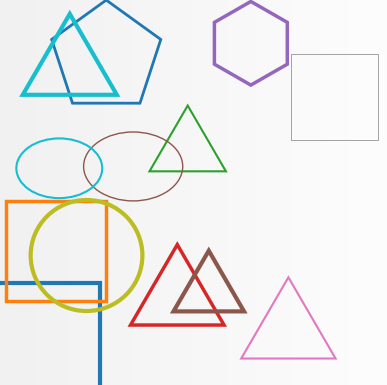[{"shape": "square", "thickness": 3, "radius": 0.72, "center": [0.113, 0.121]}, {"shape": "pentagon", "thickness": 2, "radius": 0.74, "center": [0.274, 0.852]}, {"shape": "square", "thickness": 2.5, "radius": 0.64, "center": [0.145, 0.348]}, {"shape": "triangle", "thickness": 1.5, "radius": 0.57, "center": [0.484, 0.612]}, {"shape": "triangle", "thickness": 2.5, "radius": 0.7, "center": [0.458, 0.225]}, {"shape": "hexagon", "thickness": 2.5, "radius": 0.54, "center": [0.647, 0.888]}, {"shape": "oval", "thickness": 1, "radius": 0.64, "center": [0.344, 0.568]}, {"shape": "triangle", "thickness": 3, "radius": 0.53, "center": [0.539, 0.244]}, {"shape": "triangle", "thickness": 1.5, "radius": 0.7, "center": [0.744, 0.139]}, {"shape": "square", "thickness": 0.5, "radius": 0.56, "center": [0.863, 0.748]}, {"shape": "circle", "thickness": 3, "radius": 0.72, "center": [0.223, 0.336]}, {"shape": "oval", "thickness": 1.5, "radius": 0.55, "center": [0.153, 0.563]}, {"shape": "triangle", "thickness": 3, "radius": 0.7, "center": [0.18, 0.824]}]